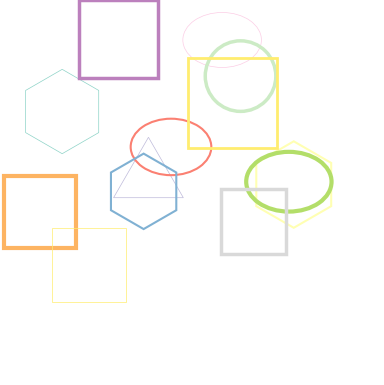[{"shape": "hexagon", "thickness": 0.5, "radius": 0.55, "center": [0.162, 0.71]}, {"shape": "hexagon", "thickness": 1.5, "radius": 0.56, "center": [0.763, 0.521]}, {"shape": "triangle", "thickness": 0.5, "radius": 0.52, "center": [0.386, 0.539]}, {"shape": "oval", "thickness": 1.5, "radius": 0.52, "center": [0.444, 0.618]}, {"shape": "hexagon", "thickness": 1.5, "radius": 0.49, "center": [0.373, 0.503]}, {"shape": "square", "thickness": 3, "radius": 0.46, "center": [0.104, 0.449]}, {"shape": "oval", "thickness": 3, "radius": 0.55, "center": [0.75, 0.528]}, {"shape": "oval", "thickness": 0.5, "radius": 0.51, "center": [0.577, 0.896]}, {"shape": "square", "thickness": 2.5, "radius": 0.42, "center": [0.658, 0.425]}, {"shape": "square", "thickness": 2.5, "radius": 0.51, "center": [0.308, 0.898]}, {"shape": "circle", "thickness": 2.5, "radius": 0.46, "center": [0.625, 0.802]}, {"shape": "square", "thickness": 2, "radius": 0.58, "center": [0.604, 0.733]}, {"shape": "square", "thickness": 0.5, "radius": 0.48, "center": [0.231, 0.312]}]